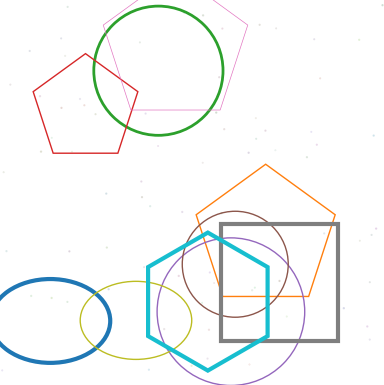[{"shape": "oval", "thickness": 3, "radius": 0.78, "center": [0.131, 0.166]}, {"shape": "pentagon", "thickness": 1, "radius": 0.95, "center": [0.69, 0.384]}, {"shape": "circle", "thickness": 2, "radius": 0.84, "center": [0.411, 0.816]}, {"shape": "pentagon", "thickness": 1, "radius": 0.71, "center": [0.222, 0.718]}, {"shape": "circle", "thickness": 1, "radius": 0.96, "center": [0.6, 0.19]}, {"shape": "circle", "thickness": 1, "radius": 0.69, "center": [0.611, 0.314]}, {"shape": "pentagon", "thickness": 0.5, "radius": 0.99, "center": [0.456, 0.874]}, {"shape": "square", "thickness": 3, "radius": 0.76, "center": [0.726, 0.265]}, {"shape": "oval", "thickness": 1, "radius": 0.72, "center": [0.353, 0.168]}, {"shape": "hexagon", "thickness": 3, "radius": 0.9, "center": [0.54, 0.217]}]